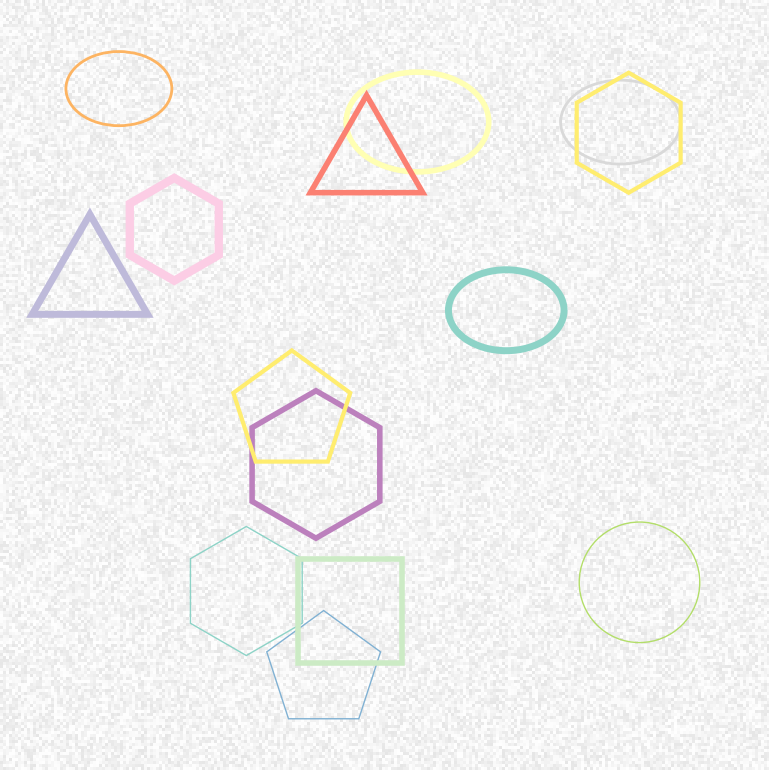[{"shape": "oval", "thickness": 2.5, "radius": 0.38, "center": [0.657, 0.597]}, {"shape": "hexagon", "thickness": 0.5, "radius": 0.42, "center": [0.32, 0.232]}, {"shape": "oval", "thickness": 2, "radius": 0.46, "center": [0.542, 0.842]}, {"shape": "triangle", "thickness": 2.5, "radius": 0.43, "center": [0.117, 0.635]}, {"shape": "triangle", "thickness": 2, "radius": 0.42, "center": [0.476, 0.792]}, {"shape": "pentagon", "thickness": 0.5, "radius": 0.39, "center": [0.42, 0.129]}, {"shape": "oval", "thickness": 1, "radius": 0.34, "center": [0.154, 0.885]}, {"shape": "circle", "thickness": 0.5, "radius": 0.39, "center": [0.831, 0.244]}, {"shape": "hexagon", "thickness": 3, "radius": 0.33, "center": [0.226, 0.702]}, {"shape": "oval", "thickness": 1, "radius": 0.39, "center": [0.806, 0.841]}, {"shape": "hexagon", "thickness": 2, "radius": 0.48, "center": [0.41, 0.397]}, {"shape": "square", "thickness": 2, "radius": 0.34, "center": [0.454, 0.207]}, {"shape": "hexagon", "thickness": 1.5, "radius": 0.39, "center": [0.816, 0.828]}, {"shape": "pentagon", "thickness": 1.5, "radius": 0.4, "center": [0.379, 0.465]}]